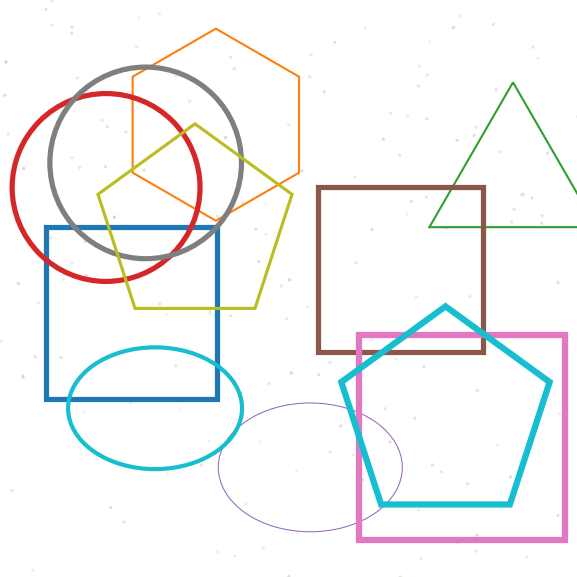[{"shape": "square", "thickness": 2.5, "radius": 0.74, "center": [0.228, 0.457]}, {"shape": "hexagon", "thickness": 1, "radius": 0.83, "center": [0.374, 0.783]}, {"shape": "triangle", "thickness": 1, "radius": 0.84, "center": [0.888, 0.689]}, {"shape": "circle", "thickness": 2.5, "radius": 0.81, "center": [0.184, 0.674]}, {"shape": "oval", "thickness": 0.5, "radius": 0.8, "center": [0.537, 0.19]}, {"shape": "square", "thickness": 2.5, "radius": 0.71, "center": [0.694, 0.532]}, {"shape": "square", "thickness": 3, "radius": 0.89, "center": [0.8, 0.242]}, {"shape": "circle", "thickness": 2.5, "radius": 0.83, "center": [0.252, 0.717]}, {"shape": "pentagon", "thickness": 1.5, "radius": 0.88, "center": [0.338, 0.608]}, {"shape": "pentagon", "thickness": 3, "radius": 0.95, "center": [0.771, 0.279]}, {"shape": "oval", "thickness": 2, "radius": 0.75, "center": [0.269, 0.292]}]